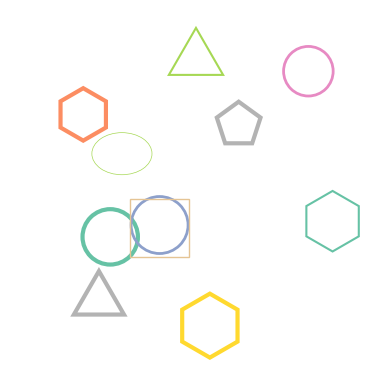[{"shape": "circle", "thickness": 3, "radius": 0.36, "center": [0.286, 0.385]}, {"shape": "hexagon", "thickness": 1.5, "radius": 0.39, "center": [0.864, 0.425]}, {"shape": "hexagon", "thickness": 3, "radius": 0.34, "center": [0.216, 0.703]}, {"shape": "circle", "thickness": 2, "radius": 0.37, "center": [0.415, 0.416]}, {"shape": "circle", "thickness": 2, "radius": 0.32, "center": [0.801, 0.815]}, {"shape": "oval", "thickness": 0.5, "radius": 0.39, "center": [0.317, 0.601]}, {"shape": "triangle", "thickness": 1.5, "radius": 0.41, "center": [0.509, 0.846]}, {"shape": "hexagon", "thickness": 3, "radius": 0.41, "center": [0.545, 0.154]}, {"shape": "square", "thickness": 1, "radius": 0.38, "center": [0.414, 0.407]}, {"shape": "pentagon", "thickness": 3, "radius": 0.3, "center": [0.62, 0.676]}, {"shape": "triangle", "thickness": 3, "radius": 0.38, "center": [0.257, 0.221]}]